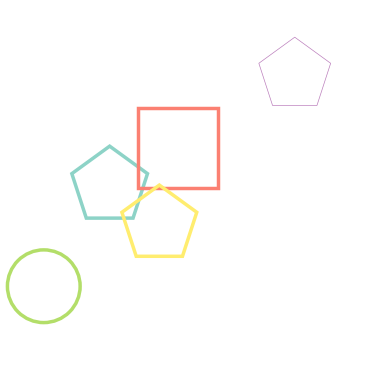[{"shape": "pentagon", "thickness": 2.5, "radius": 0.52, "center": [0.285, 0.517]}, {"shape": "square", "thickness": 2.5, "radius": 0.52, "center": [0.463, 0.616]}, {"shape": "circle", "thickness": 2.5, "radius": 0.47, "center": [0.114, 0.257]}, {"shape": "pentagon", "thickness": 0.5, "radius": 0.49, "center": [0.766, 0.805]}, {"shape": "pentagon", "thickness": 2.5, "radius": 0.51, "center": [0.414, 0.417]}]